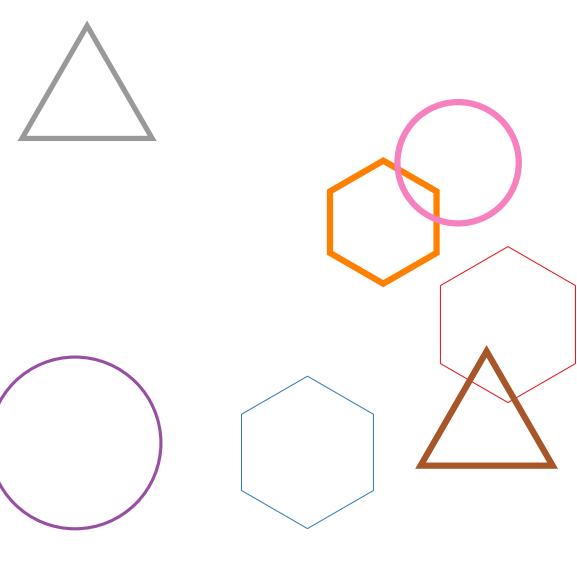[{"shape": "hexagon", "thickness": 0.5, "radius": 0.68, "center": [0.88, 0.437]}, {"shape": "hexagon", "thickness": 0.5, "radius": 0.66, "center": [0.532, 0.216]}, {"shape": "circle", "thickness": 1.5, "radius": 0.74, "center": [0.13, 0.232]}, {"shape": "hexagon", "thickness": 3, "radius": 0.53, "center": [0.664, 0.614]}, {"shape": "triangle", "thickness": 3, "radius": 0.66, "center": [0.843, 0.259]}, {"shape": "circle", "thickness": 3, "radius": 0.53, "center": [0.793, 0.717]}, {"shape": "triangle", "thickness": 2.5, "radius": 0.65, "center": [0.151, 0.824]}]